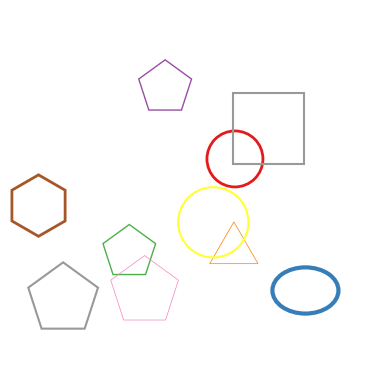[{"shape": "circle", "thickness": 2, "radius": 0.36, "center": [0.61, 0.587]}, {"shape": "oval", "thickness": 3, "radius": 0.43, "center": [0.793, 0.246]}, {"shape": "pentagon", "thickness": 1, "radius": 0.36, "center": [0.336, 0.345]}, {"shape": "pentagon", "thickness": 1, "radius": 0.36, "center": [0.429, 0.772]}, {"shape": "triangle", "thickness": 0.5, "radius": 0.36, "center": [0.608, 0.351]}, {"shape": "circle", "thickness": 1.5, "radius": 0.46, "center": [0.554, 0.423]}, {"shape": "hexagon", "thickness": 2, "radius": 0.4, "center": [0.1, 0.466]}, {"shape": "pentagon", "thickness": 0.5, "radius": 0.46, "center": [0.376, 0.244]}, {"shape": "square", "thickness": 1.5, "radius": 0.46, "center": [0.698, 0.667]}, {"shape": "pentagon", "thickness": 1.5, "radius": 0.48, "center": [0.164, 0.223]}]